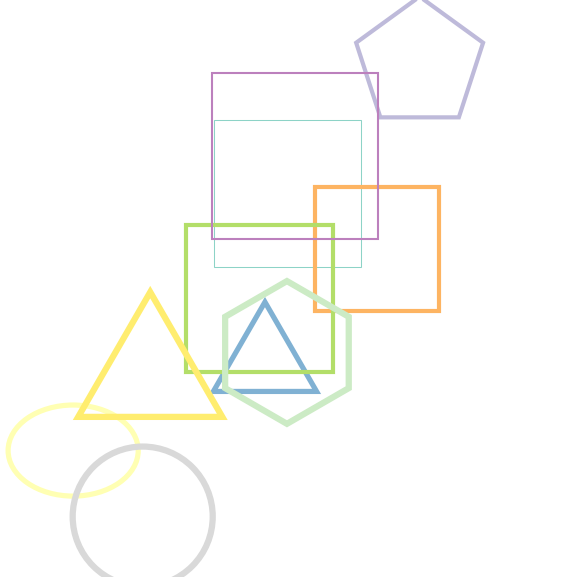[{"shape": "square", "thickness": 0.5, "radius": 0.64, "center": [0.498, 0.664]}, {"shape": "oval", "thickness": 2.5, "radius": 0.56, "center": [0.127, 0.219]}, {"shape": "pentagon", "thickness": 2, "radius": 0.58, "center": [0.727, 0.889]}, {"shape": "triangle", "thickness": 2.5, "radius": 0.52, "center": [0.459, 0.373]}, {"shape": "square", "thickness": 2, "radius": 0.54, "center": [0.653, 0.568]}, {"shape": "square", "thickness": 2, "radius": 0.64, "center": [0.449, 0.482]}, {"shape": "circle", "thickness": 3, "radius": 0.61, "center": [0.247, 0.105]}, {"shape": "square", "thickness": 1, "radius": 0.72, "center": [0.511, 0.729]}, {"shape": "hexagon", "thickness": 3, "radius": 0.62, "center": [0.497, 0.389]}, {"shape": "triangle", "thickness": 3, "radius": 0.72, "center": [0.26, 0.349]}]